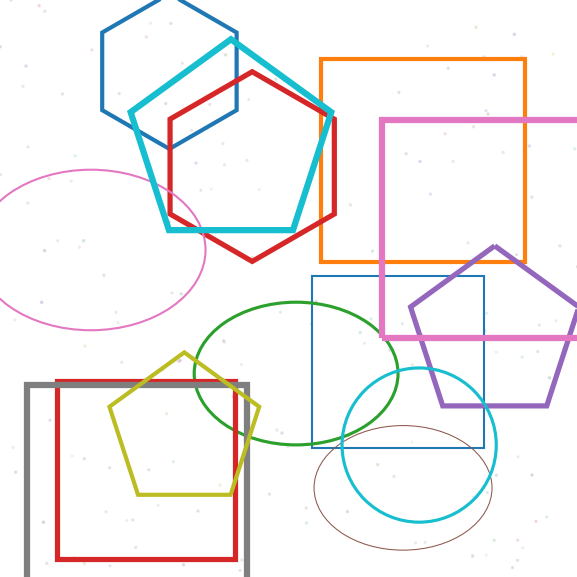[{"shape": "hexagon", "thickness": 2, "radius": 0.67, "center": [0.293, 0.876]}, {"shape": "square", "thickness": 1, "radius": 0.75, "center": [0.689, 0.372]}, {"shape": "square", "thickness": 2, "radius": 0.88, "center": [0.732, 0.721]}, {"shape": "oval", "thickness": 1.5, "radius": 0.88, "center": [0.513, 0.352]}, {"shape": "hexagon", "thickness": 2.5, "radius": 0.82, "center": [0.437, 0.711]}, {"shape": "square", "thickness": 2.5, "radius": 0.77, "center": [0.253, 0.185]}, {"shape": "pentagon", "thickness": 2.5, "radius": 0.77, "center": [0.857, 0.42]}, {"shape": "oval", "thickness": 0.5, "radius": 0.77, "center": [0.698, 0.154]}, {"shape": "oval", "thickness": 1, "radius": 0.99, "center": [0.157, 0.566]}, {"shape": "square", "thickness": 3, "radius": 0.94, "center": [0.85, 0.603]}, {"shape": "square", "thickness": 3, "radius": 0.95, "center": [0.237, 0.142]}, {"shape": "pentagon", "thickness": 2, "radius": 0.68, "center": [0.319, 0.253]}, {"shape": "pentagon", "thickness": 3, "radius": 0.91, "center": [0.4, 0.748]}, {"shape": "circle", "thickness": 1.5, "radius": 0.67, "center": [0.726, 0.228]}]